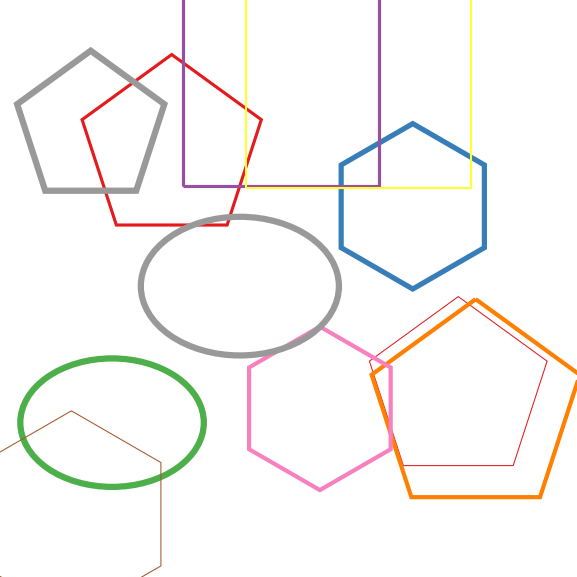[{"shape": "pentagon", "thickness": 1.5, "radius": 0.82, "center": [0.297, 0.741]}, {"shape": "pentagon", "thickness": 0.5, "radius": 0.81, "center": [0.794, 0.324]}, {"shape": "hexagon", "thickness": 2.5, "radius": 0.72, "center": [0.715, 0.642]}, {"shape": "oval", "thickness": 3, "radius": 0.79, "center": [0.194, 0.267]}, {"shape": "square", "thickness": 1.5, "radius": 0.85, "center": [0.487, 0.846]}, {"shape": "pentagon", "thickness": 2, "radius": 0.95, "center": [0.824, 0.292]}, {"shape": "square", "thickness": 1, "radius": 0.97, "center": [0.62, 0.868]}, {"shape": "hexagon", "thickness": 0.5, "radius": 0.9, "center": [0.124, 0.109]}, {"shape": "hexagon", "thickness": 2, "radius": 0.71, "center": [0.554, 0.292]}, {"shape": "pentagon", "thickness": 3, "radius": 0.67, "center": [0.157, 0.777]}, {"shape": "oval", "thickness": 3, "radius": 0.86, "center": [0.415, 0.504]}]